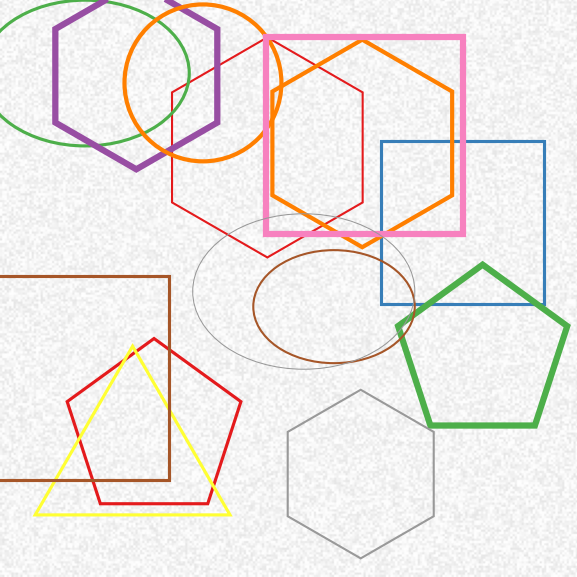[{"shape": "pentagon", "thickness": 1.5, "radius": 0.79, "center": [0.267, 0.255]}, {"shape": "hexagon", "thickness": 1, "radius": 0.95, "center": [0.463, 0.744]}, {"shape": "square", "thickness": 1.5, "radius": 0.7, "center": [0.801, 0.613]}, {"shape": "oval", "thickness": 1.5, "radius": 0.9, "center": [0.147, 0.873]}, {"shape": "pentagon", "thickness": 3, "radius": 0.77, "center": [0.836, 0.387]}, {"shape": "hexagon", "thickness": 3, "radius": 0.81, "center": [0.236, 0.868]}, {"shape": "circle", "thickness": 2, "radius": 0.68, "center": [0.351, 0.856]}, {"shape": "hexagon", "thickness": 2, "radius": 0.9, "center": [0.627, 0.751]}, {"shape": "triangle", "thickness": 1.5, "radius": 0.97, "center": [0.23, 0.205]}, {"shape": "square", "thickness": 1.5, "radius": 0.88, "center": [0.117, 0.345]}, {"shape": "oval", "thickness": 1, "radius": 0.7, "center": [0.578, 0.468]}, {"shape": "square", "thickness": 3, "radius": 0.85, "center": [0.632, 0.764]}, {"shape": "oval", "thickness": 0.5, "radius": 0.96, "center": [0.526, 0.494]}, {"shape": "hexagon", "thickness": 1, "radius": 0.73, "center": [0.625, 0.178]}]